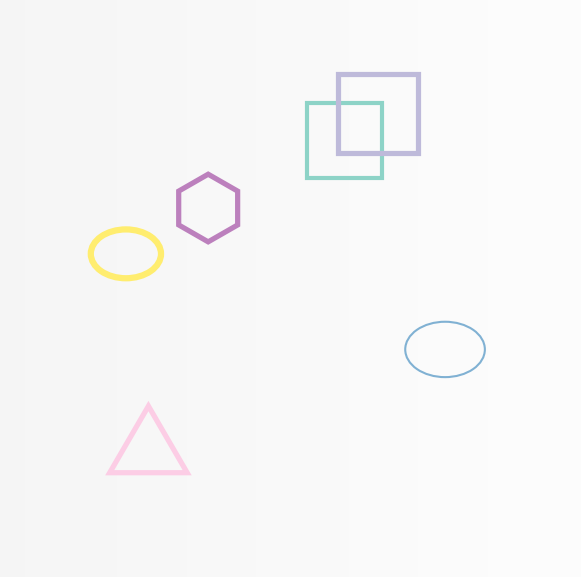[{"shape": "square", "thickness": 2, "radius": 0.32, "center": [0.593, 0.756]}, {"shape": "square", "thickness": 2.5, "radius": 0.34, "center": [0.65, 0.802]}, {"shape": "oval", "thickness": 1, "radius": 0.34, "center": [0.766, 0.394]}, {"shape": "triangle", "thickness": 2.5, "radius": 0.38, "center": [0.255, 0.219]}, {"shape": "hexagon", "thickness": 2.5, "radius": 0.29, "center": [0.358, 0.639]}, {"shape": "oval", "thickness": 3, "radius": 0.3, "center": [0.217, 0.56]}]